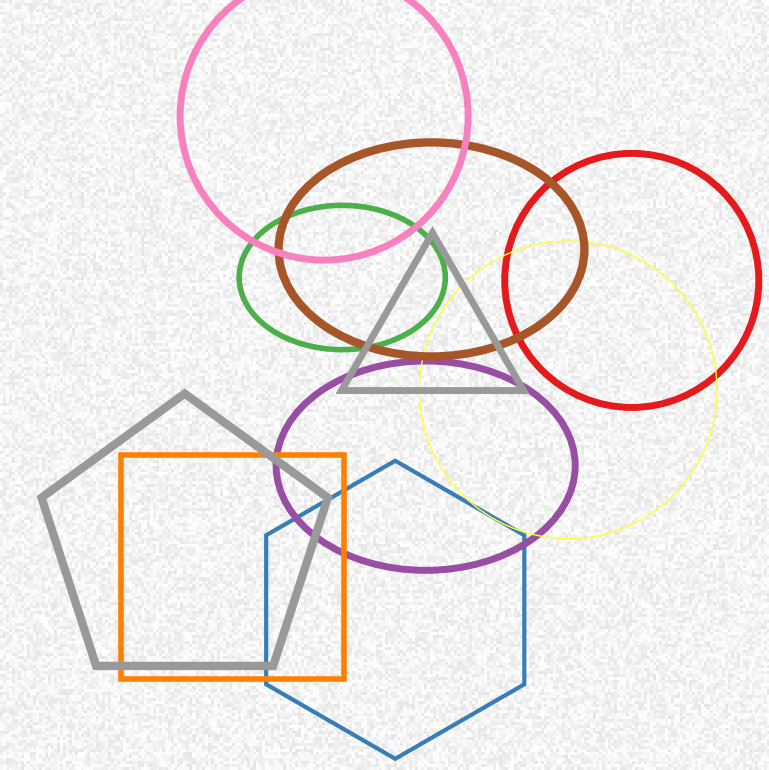[{"shape": "circle", "thickness": 2.5, "radius": 0.82, "center": [0.82, 0.636]}, {"shape": "hexagon", "thickness": 1.5, "radius": 0.97, "center": [0.513, 0.208]}, {"shape": "oval", "thickness": 2, "radius": 0.67, "center": [0.444, 0.64]}, {"shape": "oval", "thickness": 2.5, "radius": 0.97, "center": [0.553, 0.395]}, {"shape": "square", "thickness": 2, "radius": 0.73, "center": [0.302, 0.264]}, {"shape": "circle", "thickness": 0.5, "radius": 0.97, "center": [0.738, 0.494]}, {"shape": "oval", "thickness": 3, "radius": 0.99, "center": [0.56, 0.676]}, {"shape": "circle", "thickness": 2.5, "radius": 0.94, "center": [0.421, 0.849]}, {"shape": "triangle", "thickness": 2.5, "radius": 0.68, "center": [0.562, 0.561]}, {"shape": "pentagon", "thickness": 3, "radius": 0.98, "center": [0.24, 0.293]}]